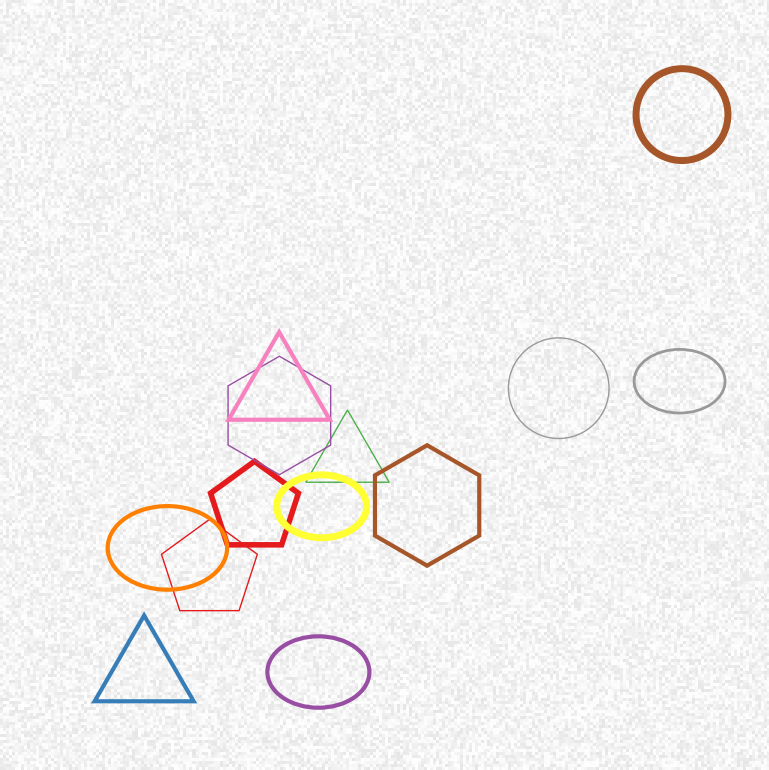[{"shape": "pentagon", "thickness": 2, "radius": 0.3, "center": [0.331, 0.341]}, {"shape": "pentagon", "thickness": 0.5, "radius": 0.33, "center": [0.272, 0.26]}, {"shape": "triangle", "thickness": 1.5, "radius": 0.37, "center": [0.187, 0.126]}, {"shape": "triangle", "thickness": 0.5, "radius": 0.31, "center": [0.451, 0.405]}, {"shape": "hexagon", "thickness": 0.5, "radius": 0.38, "center": [0.363, 0.46]}, {"shape": "oval", "thickness": 1.5, "radius": 0.33, "center": [0.413, 0.127]}, {"shape": "oval", "thickness": 1.5, "radius": 0.39, "center": [0.217, 0.288]}, {"shape": "oval", "thickness": 2.5, "radius": 0.29, "center": [0.418, 0.342]}, {"shape": "circle", "thickness": 2.5, "radius": 0.3, "center": [0.886, 0.851]}, {"shape": "hexagon", "thickness": 1.5, "radius": 0.39, "center": [0.555, 0.344]}, {"shape": "triangle", "thickness": 1.5, "radius": 0.38, "center": [0.363, 0.493]}, {"shape": "circle", "thickness": 0.5, "radius": 0.33, "center": [0.726, 0.496]}, {"shape": "oval", "thickness": 1, "radius": 0.3, "center": [0.883, 0.505]}]